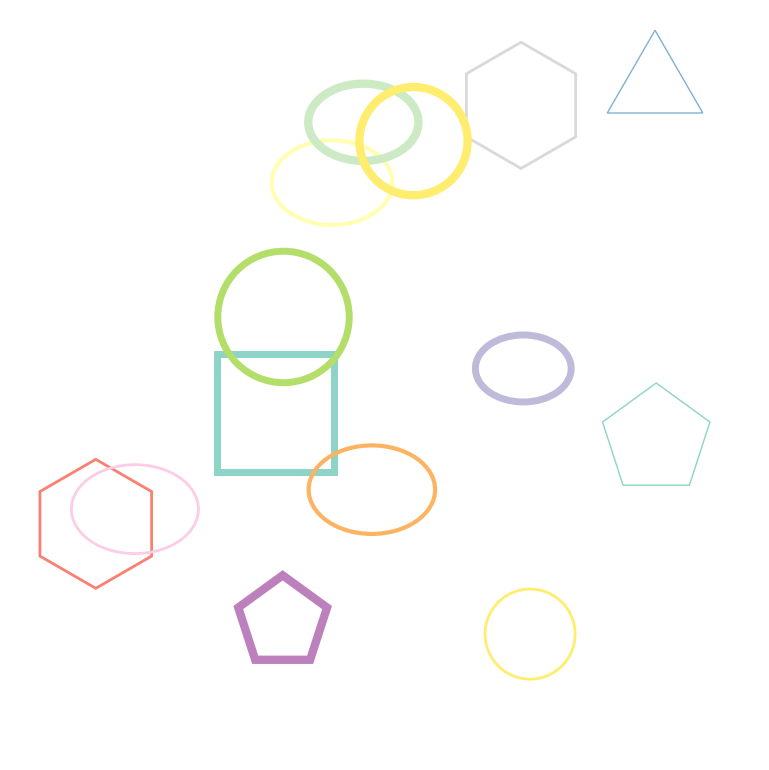[{"shape": "pentagon", "thickness": 0.5, "radius": 0.37, "center": [0.852, 0.429]}, {"shape": "square", "thickness": 2.5, "radius": 0.38, "center": [0.358, 0.464]}, {"shape": "oval", "thickness": 1.5, "radius": 0.39, "center": [0.431, 0.763]}, {"shape": "oval", "thickness": 2.5, "radius": 0.31, "center": [0.68, 0.521]}, {"shape": "hexagon", "thickness": 1, "radius": 0.42, "center": [0.124, 0.32]}, {"shape": "triangle", "thickness": 0.5, "radius": 0.36, "center": [0.851, 0.889]}, {"shape": "oval", "thickness": 1.5, "radius": 0.41, "center": [0.483, 0.364]}, {"shape": "circle", "thickness": 2.5, "radius": 0.43, "center": [0.368, 0.588]}, {"shape": "oval", "thickness": 1, "radius": 0.41, "center": [0.175, 0.339]}, {"shape": "hexagon", "thickness": 1, "radius": 0.41, "center": [0.677, 0.863]}, {"shape": "pentagon", "thickness": 3, "radius": 0.3, "center": [0.367, 0.192]}, {"shape": "oval", "thickness": 3, "radius": 0.36, "center": [0.472, 0.841]}, {"shape": "circle", "thickness": 3, "radius": 0.35, "center": [0.537, 0.817]}, {"shape": "circle", "thickness": 1, "radius": 0.29, "center": [0.688, 0.177]}]